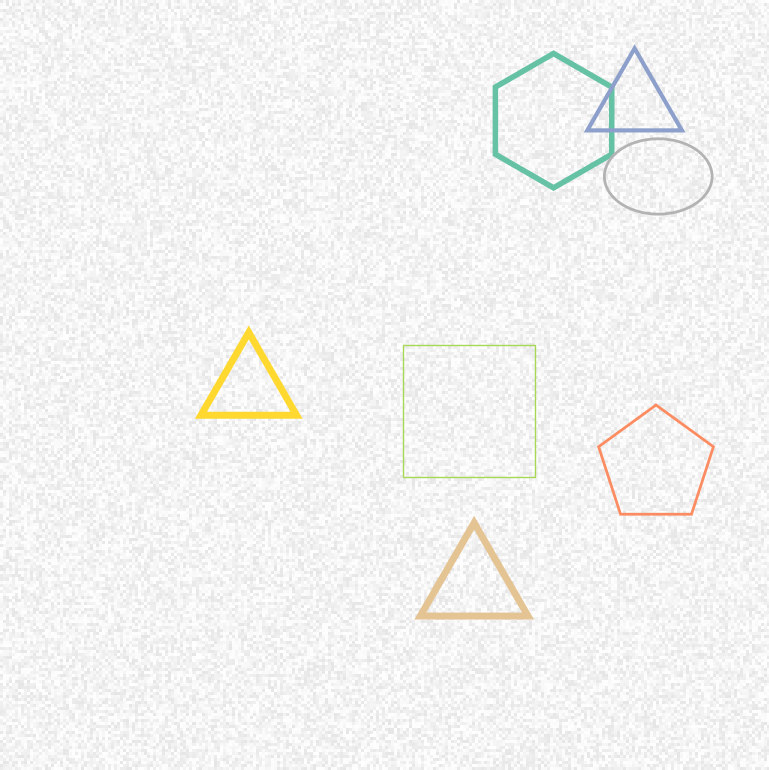[{"shape": "hexagon", "thickness": 2, "radius": 0.44, "center": [0.719, 0.843]}, {"shape": "pentagon", "thickness": 1, "radius": 0.39, "center": [0.852, 0.396]}, {"shape": "triangle", "thickness": 1.5, "radius": 0.35, "center": [0.824, 0.866]}, {"shape": "square", "thickness": 0.5, "radius": 0.43, "center": [0.609, 0.466]}, {"shape": "triangle", "thickness": 2.5, "radius": 0.36, "center": [0.323, 0.497]}, {"shape": "triangle", "thickness": 2.5, "radius": 0.4, "center": [0.616, 0.24]}, {"shape": "oval", "thickness": 1, "radius": 0.35, "center": [0.855, 0.771]}]